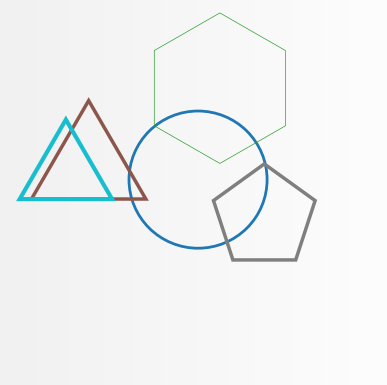[{"shape": "circle", "thickness": 2, "radius": 0.89, "center": [0.511, 0.533]}, {"shape": "hexagon", "thickness": 0.5, "radius": 0.98, "center": [0.567, 0.771]}, {"shape": "triangle", "thickness": 2.5, "radius": 0.85, "center": [0.229, 0.568]}, {"shape": "pentagon", "thickness": 2.5, "radius": 0.69, "center": [0.682, 0.436]}, {"shape": "triangle", "thickness": 3, "radius": 0.69, "center": [0.17, 0.552]}]